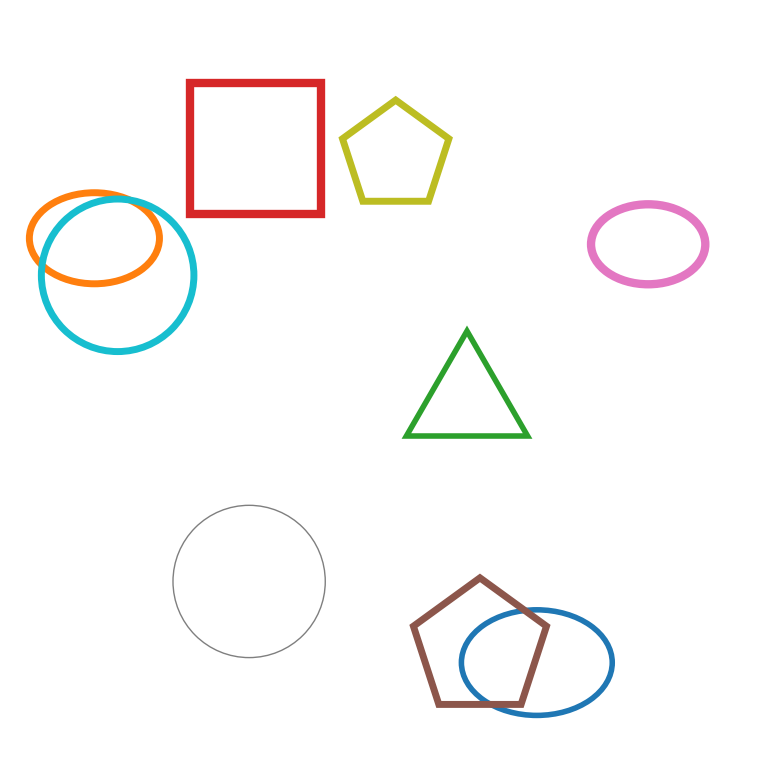[{"shape": "oval", "thickness": 2, "radius": 0.49, "center": [0.697, 0.139]}, {"shape": "oval", "thickness": 2.5, "radius": 0.42, "center": [0.123, 0.691]}, {"shape": "triangle", "thickness": 2, "radius": 0.45, "center": [0.606, 0.479]}, {"shape": "square", "thickness": 3, "radius": 0.43, "center": [0.332, 0.807]}, {"shape": "pentagon", "thickness": 2.5, "radius": 0.45, "center": [0.623, 0.159]}, {"shape": "oval", "thickness": 3, "radius": 0.37, "center": [0.842, 0.683]}, {"shape": "circle", "thickness": 0.5, "radius": 0.49, "center": [0.324, 0.245]}, {"shape": "pentagon", "thickness": 2.5, "radius": 0.36, "center": [0.514, 0.797]}, {"shape": "circle", "thickness": 2.5, "radius": 0.5, "center": [0.153, 0.642]}]